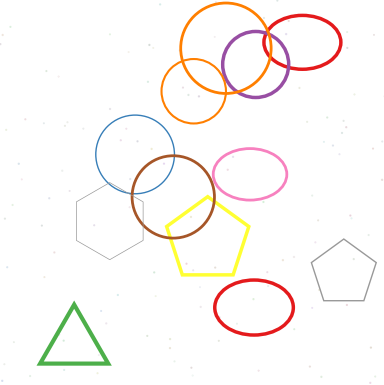[{"shape": "oval", "thickness": 2.5, "radius": 0.5, "center": [0.785, 0.89]}, {"shape": "oval", "thickness": 2.5, "radius": 0.51, "center": [0.66, 0.201]}, {"shape": "circle", "thickness": 1, "radius": 0.51, "center": [0.351, 0.599]}, {"shape": "triangle", "thickness": 3, "radius": 0.51, "center": [0.193, 0.107]}, {"shape": "circle", "thickness": 2.5, "radius": 0.43, "center": [0.664, 0.832]}, {"shape": "circle", "thickness": 1.5, "radius": 0.42, "center": [0.503, 0.763]}, {"shape": "circle", "thickness": 2, "radius": 0.59, "center": [0.587, 0.875]}, {"shape": "pentagon", "thickness": 2.5, "radius": 0.56, "center": [0.54, 0.377]}, {"shape": "circle", "thickness": 2, "radius": 0.53, "center": [0.45, 0.488]}, {"shape": "oval", "thickness": 2, "radius": 0.48, "center": [0.649, 0.547]}, {"shape": "pentagon", "thickness": 1, "radius": 0.44, "center": [0.893, 0.291]}, {"shape": "hexagon", "thickness": 0.5, "radius": 0.5, "center": [0.285, 0.426]}]